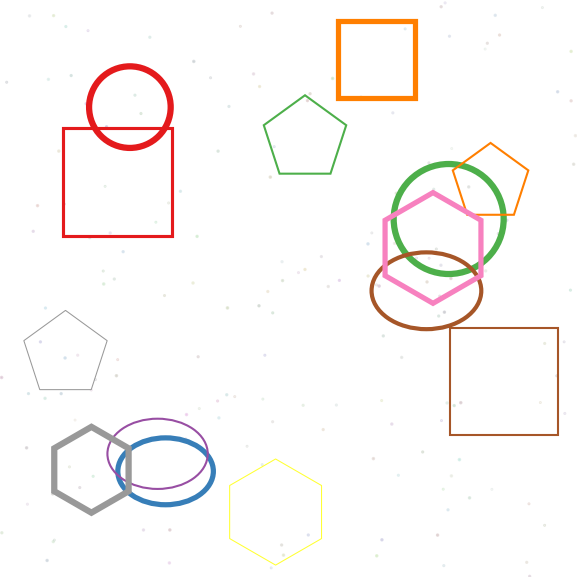[{"shape": "square", "thickness": 1.5, "radius": 0.47, "center": [0.203, 0.684]}, {"shape": "circle", "thickness": 3, "radius": 0.35, "center": [0.225, 0.814]}, {"shape": "oval", "thickness": 2.5, "radius": 0.41, "center": [0.287, 0.183]}, {"shape": "circle", "thickness": 3, "radius": 0.48, "center": [0.777, 0.62]}, {"shape": "pentagon", "thickness": 1, "radius": 0.38, "center": [0.528, 0.759]}, {"shape": "oval", "thickness": 1, "radius": 0.43, "center": [0.273, 0.213]}, {"shape": "pentagon", "thickness": 1, "radius": 0.34, "center": [0.849, 0.683]}, {"shape": "square", "thickness": 2.5, "radius": 0.34, "center": [0.652, 0.896]}, {"shape": "hexagon", "thickness": 0.5, "radius": 0.46, "center": [0.477, 0.112]}, {"shape": "square", "thickness": 1, "radius": 0.47, "center": [0.872, 0.339]}, {"shape": "oval", "thickness": 2, "radius": 0.48, "center": [0.738, 0.496]}, {"shape": "hexagon", "thickness": 2.5, "radius": 0.48, "center": [0.75, 0.57]}, {"shape": "hexagon", "thickness": 3, "radius": 0.37, "center": [0.158, 0.186]}, {"shape": "pentagon", "thickness": 0.5, "radius": 0.38, "center": [0.113, 0.386]}]